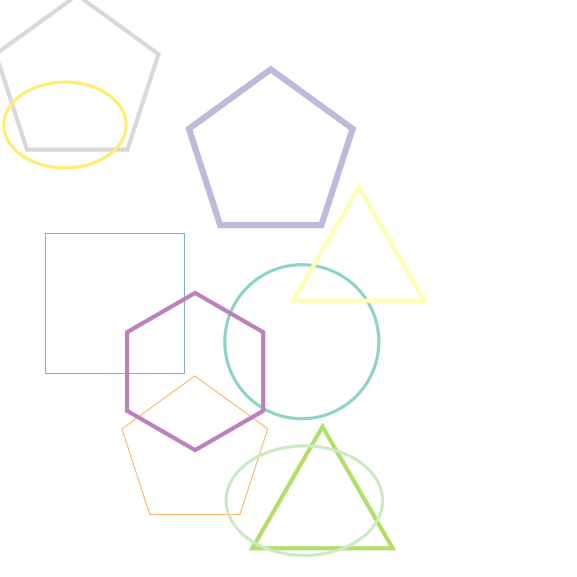[{"shape": "circle", "thickness": 1.5, "radius": 0.67, "center": [0.523, 0.407]}, {"shape": "triangle", "thickness": 2, "radius": 0.65, "center": [0.621, 0.544]}, {"shape": "pentagon", "thickness": 3, "radius": 0.75, "center": [0.469, 0.73]}, {"shape": "square", "thickness": 0.5, "radius": 0.6, "center": [0.199, 0.474]}, {"shape": "pentagon", "thickness": 0.5, "radius": 0.66, "center": [0.337, 0.215]}, {"shape": "triangle", "thickness": 2, "radius": 0.7, "center": [0.558, 0.12]}, {"shape": "pentagon", "thickness": 2, "radius": 0.74, "center": [0.134, 0.86]}, {"shape": "hexagon", "thickness": 2, "radius": 0.68, "center": [0.338, 0.356]}, {"shape": "oval", "thickness": 1.5, "radius": 0.68, "center": [0.527, 0.132]}, {"shape": "oval", "thickness": 1.5, "radius": 0.53, "center": [0.112, 0.783]}]